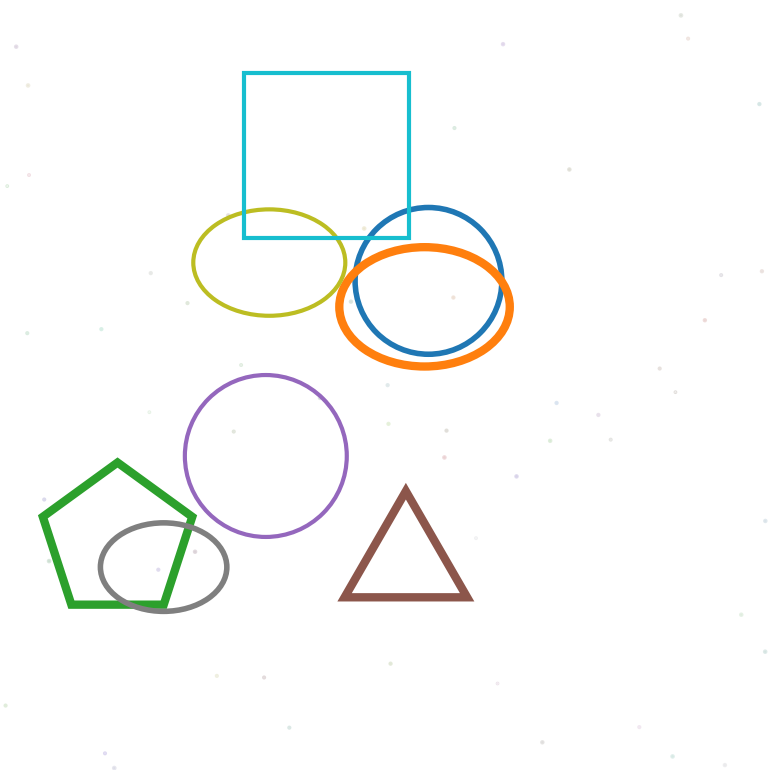[{"shape": "circle", "thickness": 2, "radius": 0.48, "center": [0.556, 0.635]}, {"shape": "oval", "thickness": 3, "radius": 0.55, "center": [0.551, 0.602]}, {"shape": "pentagon", "thickness": 3, "radius": 0.51, "center": [0.153, 0.297]}, {"shape": "circle", "thickness": 1.5, "radius": 0.53, "center": [0.345, 0.408]}, {"shape": "triangle", "thickness": 3, "radius": 0.46, "center": [0.527, 0.27]}, {"shape": "oval", "thickness": 2, "radius": 0.41, "center": [0.213, 0.263]}, {"shape": "oval", "thickness": 1.5, "radius": 0.49, "center": [0.35, 0.659]}, {"shape": "square", "thickness": 1.5, "radius": 0.54, "center": [0.424, 0.798]}]